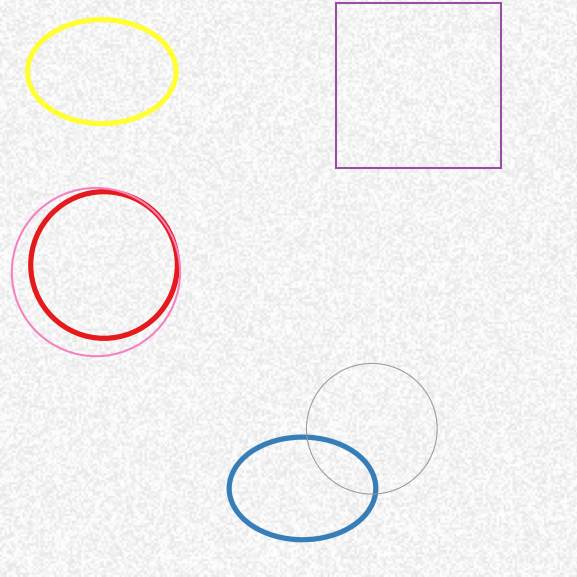[{"shape": "circle", "thickness": 2.5, "radius": 0.63, "center": [0.18, 0.54]}, {"shape": "oval", "thickness": 2.5, "radius": 0.63, "center": [0.524, 0.153]}, {"shape": "square", "thickness": 1, "radius": 0.72, "center": [0.725, 0.851]}, {"shape": "oval", "thickness": 2.5, "radius": 0.64, "center": [0.176, 0.875]}, {"shape": "circle", "thickness": 1, "radius": 0.73, "center": [0.166, 0.528]}, {"shape": "circle", "thickness": 0.5, "radius": 0.57, "center": [0.644, 0.257]}]